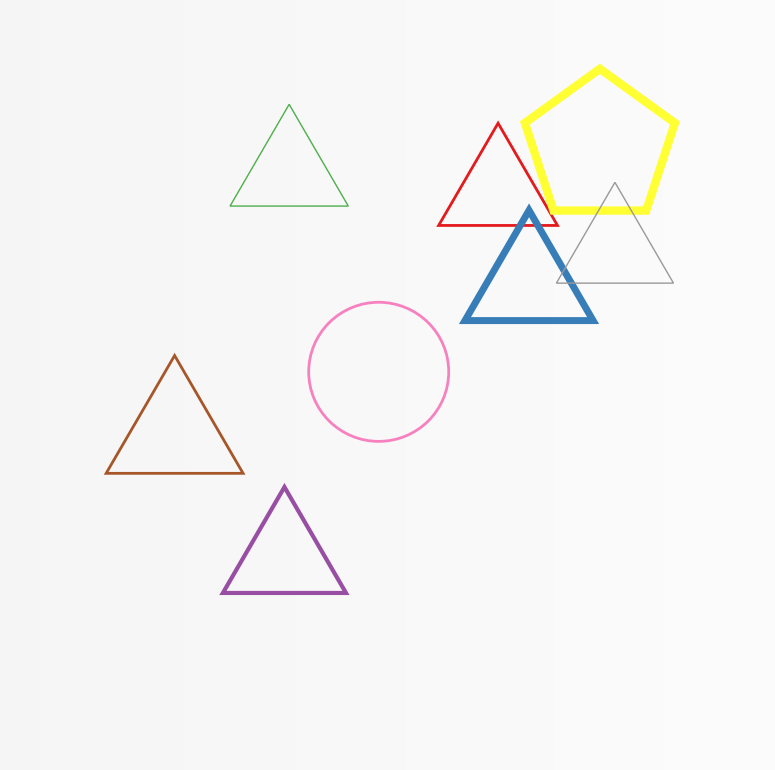[{"shape": "triangle", "thickness": 1, "radius": 0.44, "center": [0.643, 0.751]}, {"shape": "triangle", "thickness": 2.5, "radius": 0.48, "center": [0.683, 0.631]}, {"shape": "triangle", "thickness": 0.5, "radius": 0.44, "center": [0.373, 0.776]}, {"shape": "triangle", "thickness": 1.5, "radius": 0.46, "center": [0.367, 0.276]}, {"shape": "pentagon", "thickness": 3, "radius": 0.51, "center": [0.774, 0.809]}, {"shape": "triangle", "thickness": 1, "radius": 0.51, "center": [0.225, 0.436]}, {"shape": "circle", "thickness": 1, "radius": 0.45, "center": [0.489, 0.517]}, {"shape": "triangle", "thickness": 0.5, "radius": 0.44, "center": [0.793, 0.676]}]